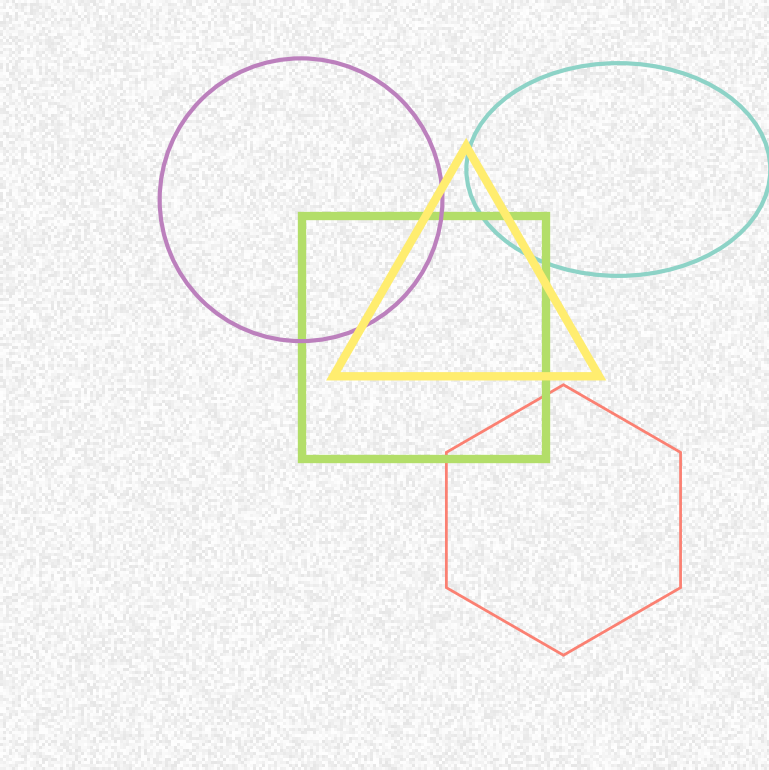[{"shape": "oval", "thickness": 1.5, "radius": 0.99, "center": [0.803, 0.78]}, {"shape": "hexagon", "thickness": 1, "radius": 0.88, "center": [0.732, 0.325]}, {"shape": "square", "thickness": 3, "radius": 0.79, "center": [0.551, 0.562]}, {"shape": "circle", "thickness": 1.5, "radius": 0.92, "center": [0.391, 0.741]}, {"shape": "triangle", "thickness": 3, "radius": 1.0, "center": [0.605, 0.611]}]